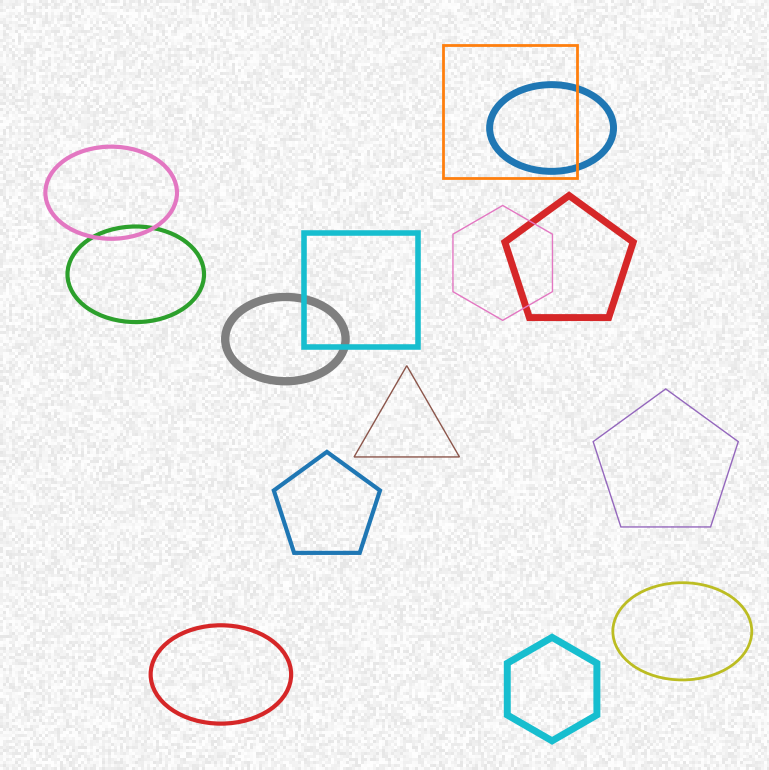[{"shape": "oval", "thickness": 2.5, "radius": 0.4, "center": [0.716, 0.834]}, {"shape": "pentagon", "thickness": 1.5, "radius": 0.36, "center": [0.425, 0.341]}, {"shape": "square", "thickness": 1, "radius": 0.43, "center": [0.663, 0.855]}, {"shape": "oval", "thickness": 1.5, "radius": 0.44, "center": [0.176, 0.644]}, {"shape": "oval", "thickness": 1.5, "radius": 0.46, "center": [0.287, 0.124]}, {"shape": "pentagon", "thickness": 2.5, "radius": 0.44, "center": [0.739, 0.658]}, {"shape": "pentagon", "thickness": 0.5, "radius": 0.5, "center": [0.865, 0.396]}, {"shape": "triangle", "thickness": 0.5, "radius": 0.4, "center": [0.528, 0.446]}, {"shape": "hexagon", "thickness": 0.5, "radius": 0.37, "center": [0.653, 0.659]}, {"shape": "oval", "thickness": 1.5, "radius": 0.43, "center": [0.144, 0.75]}, {"shape": "oval", "thickness": 3, "radius": 0.39, "center": [0.371, 0.56]}, {"shape": "oval", "thickness": 1, "radius": 0.45, "center": [0.886, 0.18]}, {"shape": "square", "thickness": 2, "radius": 0.37, "center": [0.468, 0.624]}, {"shape": "hexagon", "thickness": 2.5, "radius": 0.34, "center": [0.717, 0.105]}]